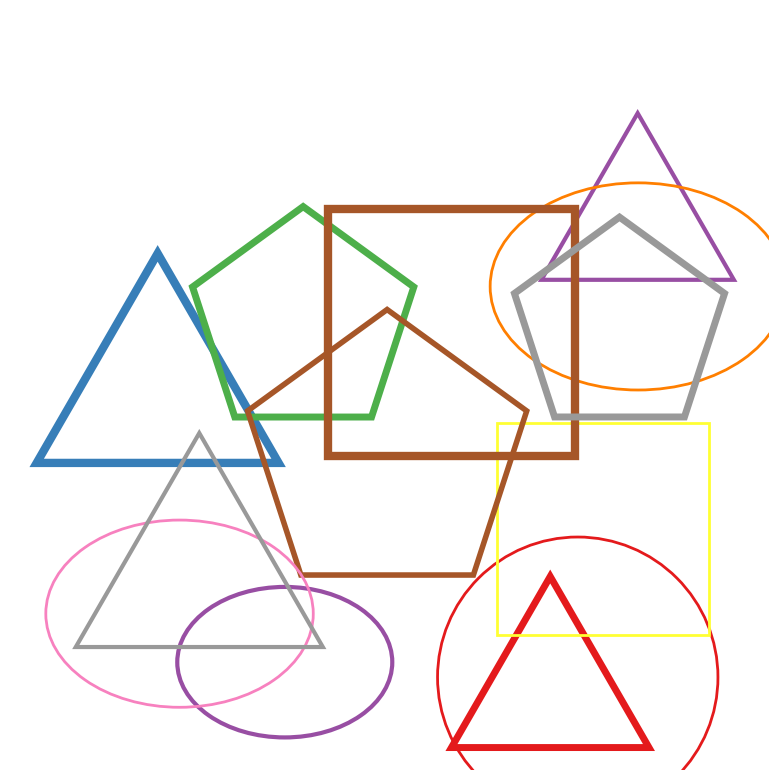[{"shape": "circle", "thickness": 1, "radius": 0.91, "center": [0.75, 0.12]}, {"shape": "triangle", "thickness": 2.5, "radius": 0.74, "center": [0.715, 0.103]}, {"shape": "triangle", "thickness": 3, "radius": 0.91, "center": [0.205, 0.49]}, {"shape": "pentagon", "thickness": 2.5, "radius": 0.76, "center": [0.394, 0.581]}, {"shape": "triangle", "thickness": 1.5, "radius": 0.72, "center": [0.828, 0.709]}, {"shape": "oval", "thickness": 1.5, "radius": 0.7, "center": [0.37, 0.14]}, {"shape": "oval", "thickness": 1, "radius": 0.96, "center": [0.829, 0.628]}, {"shape": "square", "thickness": 1, "radius": 0.69, "center": [0.783, 0.312]}, {"shape": "pentagon", "thickness": 2, "radius": 0.95, "center": [0.503, 0.407]}, {"shape": "square", "thickness": 3, "radius": 0.8, "center": [0.587, 0.569]}, {"shape": "oval", "thickness": 1, "radius": 0.87, "center": [0.233, 0.203]}, {"shape": "pentagon", "thickness": 2.5, "radius": 0.72, "center": [0.805, 0.575]}, {"shape": "triangle", "thickness": 1.5, "radius": 0.93, "center": [0.259, 0.252]}]